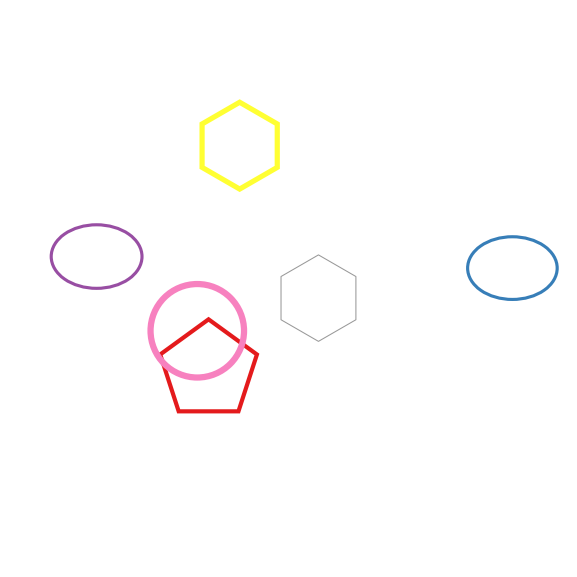[{"shape": "pentagon", "thickness": 2, "radius": 0.44, "center": [0.361, 0.358]}, {"shape": "oval", "thickness": 1.5, "radius": 0.39, "center": [0.887, 0.535]}, {"shape": "oval", "thickness": 1.5, "radius": 0.39, "center": [0.167, 0.555]}, {"shape": "hexagon", "thickness": 2.5, "radius": 0.38, "center": [0.415, 0.747]}, {"shape": "circle", "thickness": 3, "radius": 0.4, "center": [0.342, 0.426]}, {"shape": "hexagon", "thickness": 0.5, "radius": 0.37, "center": [0.551, 0.483]}]